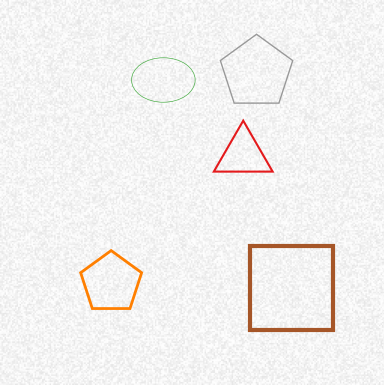[{"shape": "triangle", "thickness": 1.5, "radius": 0.44, "center": [0.632, 0.598]}, {"shape": "oval", "thickness": 0.5, "radius": 0.41, "center": [0.424, 0.792]}, {"shape": "pentagon", "thickness": 2, "radius": 0.42, "center": [0.289, 0.266]}, {"shape": "square", "thickness": 3, "radius": 0.54, "center": [0.757, 0.252]}, {"shape": "pentagon", "thickness": 1, "radius": 0.49, "center": [0.666, 0.812]}]